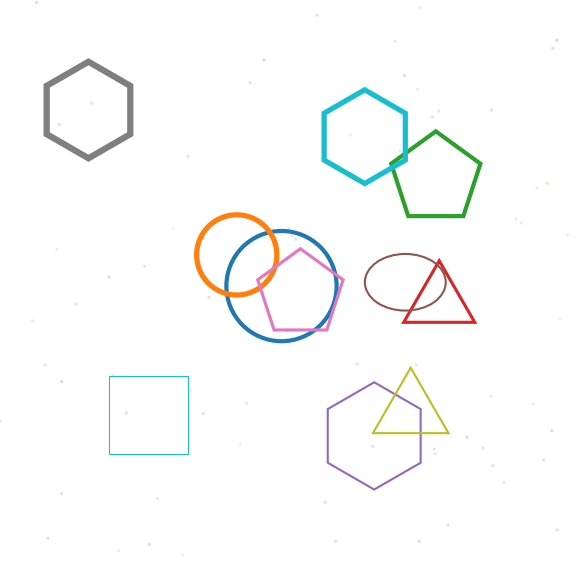[{"shape": "circle", "thickness": 2, "radius": 0.48, "center": [0.487, 0.504]}, {"shape": "circle", "thickness": 2.5, "radius": 0.35, "center": [0.41, 0.558]}, {"shape": "pentagon", "thickness": 2, "radius": 0.41, "center": [0.755, 0.691]}, {"shape": "triangle", "thickness": 1.5, "radius": 0.36, "center": [0.761, 0.477]}, {"shape": "hexagon", "thickness": 1, "radius": 0.46, "center": [0.648, 0.244]}, {"shape": "oval", "thickness": 1, "radius": 0.35, "center": [0.702, 0.51]}, {"shape": "pentagon", "thickness": 1.5, "radius": 0.39, "center": [0.52, 0.491]}, {"shape": "hexagon", "thickness": 3, "radius": 0.42, "center": [0.153, 0.809]}, {"shape": "triangle", "thickness": 1, "radius": 0.38, "center": [0.711, 0.287]}, {"shape": "square", "thickness": 0.5, "radius": 0.34, "center": [0.257, 0.281]}, {"shape": "hexagon", "thickness": 2.5, "radius": 0.41, "center": [0.632, 0.762]}]